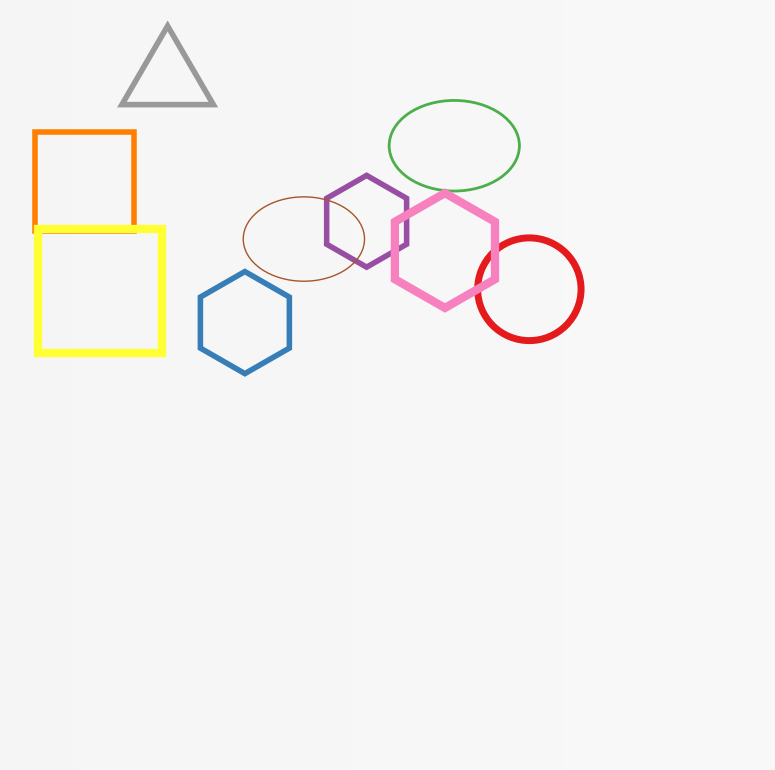[{"shape": "circle", "thickness": 2.5, "radius": 0.33, "center": [0.683, 0.624]}, {"shape": "hexagon", "thickness": 2, "radius": 0.33, "center": [0.316, 0.581]}, {"shape": "oval", "thickness": 1, "radius": 0.42, "center": [0.586, 0.811]}, {"shape": "hexagon", "thickness": 2, "radius": 0.3, "center": [0.473, 0.713]}, {"shape": "square", "thickness": 2, "radius": 0.32, "center": [0.109, 0.765]}, {"shape": "square", "thickness": 3, "radius": 0.4, "center": [0.129, 0.622]}, {"shape": "oval", "thickness": 0.5, "radius": 0.39, "center": [0.392, 0.69]}, {"shape": "hexagon", "thickness": 3, "radius": 0.37, "center": [0.574, 0.675]}, {"shape": "triangle", "thickness": 2, "radius": 0.34, "center": [0.216, 0.898]}]